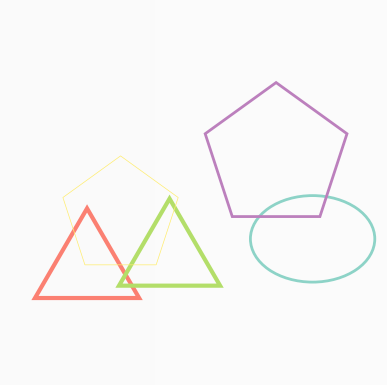[{"shape": "oval", "thickness": 2, "radius": 0.8, "center": [0.807, 0.38]}, {"shape": "triangle", "thickness": 3, "radius": 0.78, "center": [0.225, 0.304]}, {"shape": "triangle", "thickness": 3, "radius": 0.75, "center": [0.438, 0.333]}, {"shape": "pentagon", "thickness": 2, "radius": 0.96, "center": [0.712, 0.593]}, {"shape": "pentagon", "thickness": 0.5, "radius": 0.78, "center": [0.311, 0.439]}]